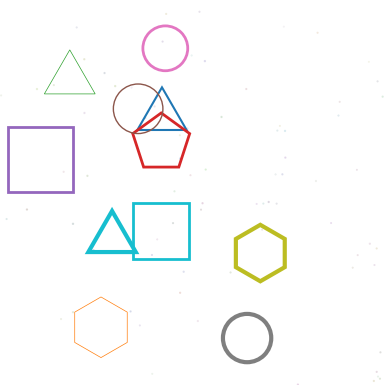[{"shape": "triangle", "thickness": 1.5, "radius": 0.37, "center": [0.421, 0.699]}, {"shape": "hexagon", "thickness": 0.5, "radius": 0.39, "center": [0.262, 0.15]}, {"shape": "triangle", "thickness": 0.5, "radius": 0.38, "center": [0.181, 0.794]}, {"shape": "pentagon", "thickness": 2, "radius": 0.39, "center": [0.419, 0.629]}, {"shape": "square", "thickness": 2, "radius": 0.42, "center": [0.105, 0.586]}, {"shape": "circle", "thickness": 1, "radius": 0.32, "center": [0.359, 0.717]}, {"shape": "circle", "thickness": 2, "radius": 0.29, "center": [0.429, 0.874]}, {"shape": "circle", "thickness": 3, "radius": 0.31, "center": [0.642, 0.122]}, {"shape": "hexagon", "thickness": 3, "radius": 0.37, "center": [0.676, 0.343]}, {"shape": "triangle", "thickness": 3, "radius": 0.36, "center": [0.291, 0.381]}, {"shape": "square", "thickness": 2, "radius": 0.37, "center": [0.418, 0.4]}]